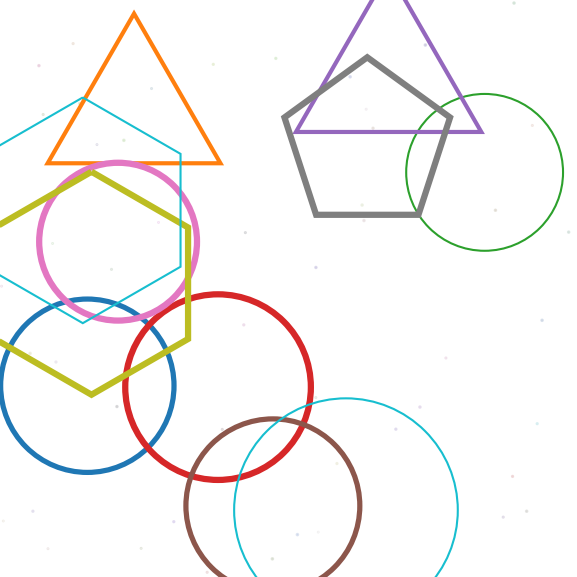[{"shape": "circle", "thickness": 2.5, "radius": 0.75, "center": [0.151, 0.331]}, {"shape": "triangle", "thickness": 2, "radius": 0.86, "center": [0.232, 0.803]}, {"shape": "circle", "thickness": 1, "radius": 0.68, "center": [0.839, 0.701]}, {"shape": "circle", "thickness": 3, "radius": 0.8, "center": [0.378, 0.329]}, {"shape": "triangle", "thickness": 2, "radius": 0.93, "center": [0.673, 0.863]}, {"shape": "circle", "thickness": 2.5, "radius": 0.75, "center": [0.472, 0.123]}, {"shape": "circle", "thickness": 3, "radius": 0.68, "center": [0.204, 0.581]}, {"shape": "pentagon", "thickness": 3, "radius": 0.75, "center": [0.636, 0.749]}, {"shape": "hexagon", "thickness": 3, "radius": 0.97, "center": [0.158, 0.509]}, {"shape": "circle", "thickness": 1, "radius": 0.97, "center": [0.599, 0.116]}, {"shape": "hexagon", "thickness": 1, "radius": 0.98, "center": [0.143, 0.635]}]